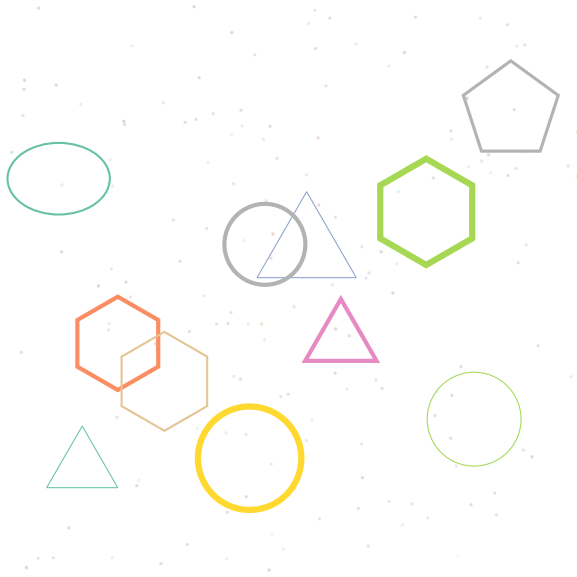[{"shape": "triangle", "thickness": 0.5, "radius": 0.36, "center": [0.142, 0.19]}, {"shape": "oval", "thickness": 1, "radius": 0.44, "center": [0.102, 0.69]}, {"shape": "hexagon", "thickness": 2, "radius": 0.4, "center": [0.204, 0.405]}, {"shape": "triangle", "thickness": 0.5, "radius": 0.5, "center": [0.531, 0.568]}, {"shape": "triangle", "thickness": 2, "radius": 0.36, "center": [0.59, 0.41]}, {"shape": "hexagon", "thickness": 3, "radius": 0.46, "center": [0.738, 0.632]}, {"shape": "circle", "thickness": 0.5, "radius": 0.41, "center": [0.821, 0.273]}, {"shape": "circle", "thickness": 3, "radius": 0.45, "center": [0.432, 0.206]}, {"shape": "hexagon", "thickness": 1, "radius": 0.43, "center": [0.285, 0.339]}, {"shape": "pentagon", "thickness": 1.5, "radius": 0.43, "center": [0.885, 0.807]}, {"shape": "circle", "thickness": 2, "radius": 0.35, "center": [0.459, 0.576]}]